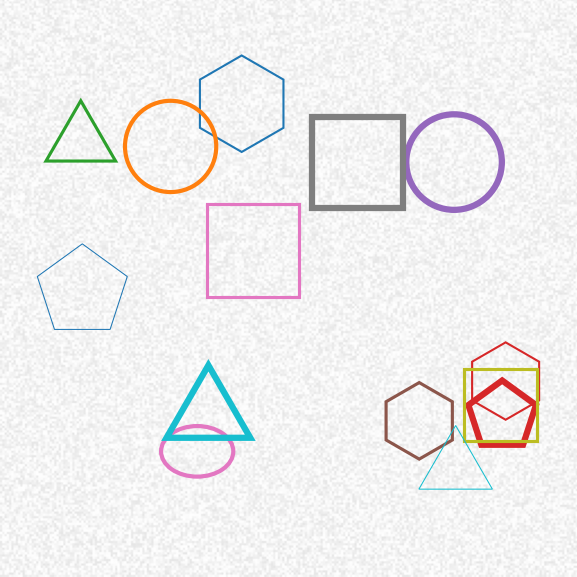[{"shape": "hexagon", "thickness": 1, "radius": 0.42, "center": [0.419, 0.82]}, {"shape": "pentagon", "thickness": 0.5, "radius": 0.41, "center": [0.143, 0.495]}, {"shape": "circle", "thickness": 2, "radius": 0.4, "center": [0.295, 0.746]}, {"shape": "triangle", "thickness": 1.5, "radius": 0.35, "center": [0.14, 0.755]}, {"shape": "pentagon", "thickness": 3, "radius": 0.31, "center": [0.87, 0.279]}, {"shape": "hexagon", "thickness": 1, "radius": 0.34, "center": [0.876, 0.339]}, {"shape": "circle", "thickness": 3, "radius": 0.41, "center": [0.786, 0.718]}, {"shape": "hexagon", "thickness": 1.5, "radius": 0.33, "center": [0.726, 0.27]}, {"shape": "oval", "thickness": 2, "radius": 0.31, "center": [0.341, 0.218]}, {"shape": "square", "thickness": 1.5, "radius": 0.4, "center": [0.438, 0.565]}, {"shape": "square", "thickness": 3, "radius": 0.39, "center": [0.619, 0.718]}, {"shape": "square", "thickness": 1.5, "radius": 0.31, "center": [0.867, 0.298]}, {"shape": "triangle", "thickness": 0.5, "radius": 0.37, "center": [0.789, 0.189]}, {"shape": "triangle", "thickness": 3, "radius": 0.42, "center": [0.361, 0.283]}]